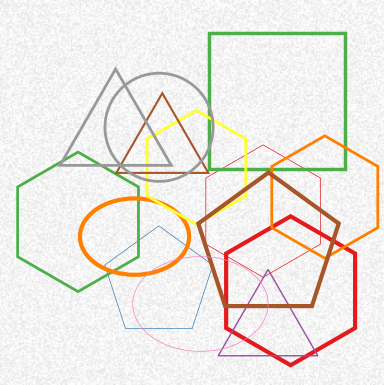[{"shape": "hexagon", "thickness": 3, "radius": 0.97, "center": [0.755, 0.245]}, {"shape": "hexagon", "thickness": 0.5, "radius": 0.86, "center": [0.683, 0.452]}, {"shape": "pentagon", "thickness": 0.5, "radius": 0.74, "center": [0.412, 0.266]}, {"shape": "square", "thickness": 2.5, "radius": 0.88, "center": [0.719, 0.738]}, {"shape": "hexagon", "thickness": 2, "radius": 0.91, "center": [0.203, 0.424]}, {"shape": "triangle", "thickness": 1, "radius": 0.75, "center": [0.696, 0.151]}, {"shape": "oval", "thickness": 3, "radius": 0.71, "center": [0.349, 0.385]}, {"shape": "hexagon", "thickness": 2, "radius": 0.79, "center": [0.844, 0.488]}, {"shape": "hexagon", "thickness": 2, "radius": 0.74, "center": [0.51, 0.565]}, {"shape": "triangle", "thickness": 1.5, "radius": 0.69, "center": [0.422, 0.62]}, {"shape": "pentagon", "thickness": 3, "radius": 0.96, "center": [0.697, 0.36]}, {"shape": "oval", "thickness": 0.5, "radius": 0.88, "center": [0.521, 0.21]}, {"shape": "triangle", "thickness": 2, "radius": 0.83, "center": [0.3, 0.654]}, {"shape": "circle", "thickness": 2, "radius": 0.7, "center": [0.413, 0.669]}]